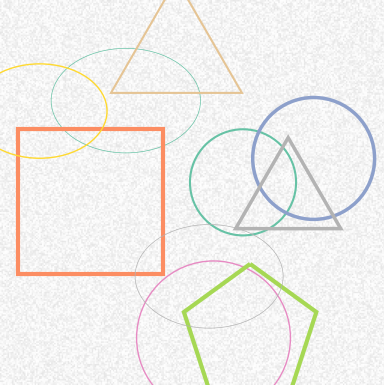[{"shape": "circle", "thickness": 1.5, "radius": 0.69, "center": [0.631, 0.526]}, {"shape": "oval", "thickness": 0.5, "radius": 0.97, "center": [0.327, 0.739]}, {"shape": "square", "thickness": 3, "radius": 0.94, "center": [0.235, 0.477]}, {"shape": "circle", "thickness": 2.5, "radius": 0.79, "center": [0.815, 0.588]}, {"shape": "circle", "thickness": 1, "radius": 1.0, "center": [0.555, 0.122]}, {"shape": "pentagon", "thickness": 3, "radius": 0.9, "center": [0.65, 0.134]}, {"shape": "oval", "thickness": 1, "radius": 0.88, "center": [0.103, 0.712]}, {"shape": "triangle", "thickness": 1.5, "radius": 0.98, "center": [0.458, 0.857]}, {"shape": "triangle", "thickness": 2.5, "radius": 0.79, "center": [0.748, 0.485]}, {"shape": "oval", "thickness": 0.5, "radius": 0.96, "center": [0.543, 0.282]}]